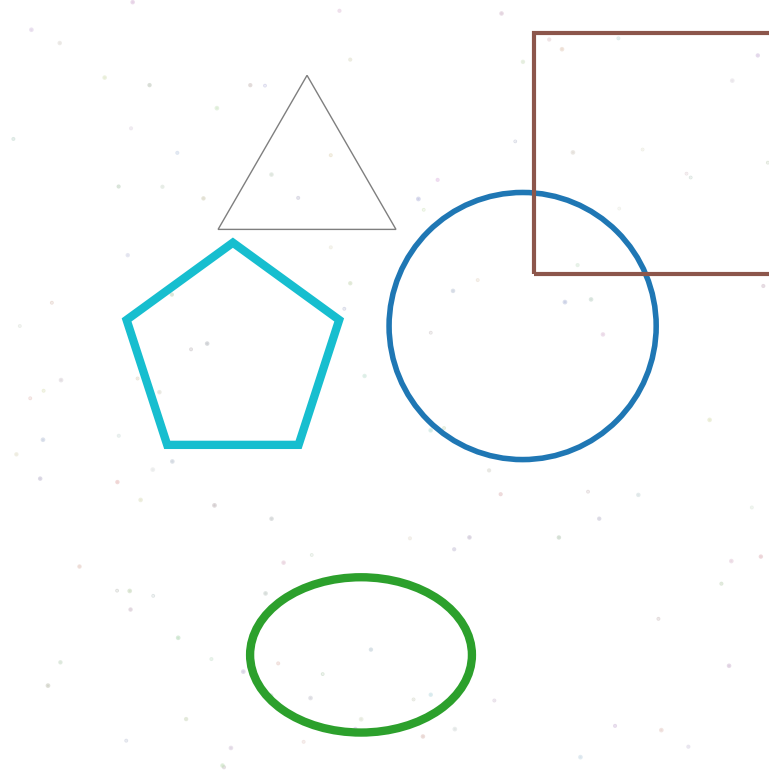[{"shape": "circle", "thickness": 2, "radius": 0.87, "center": [0.679, 0.577]}, {"shape": "oval", "thickness": 3, "radius": 0.72, "center": [0.469, 0.149]}, {"shape": "square", "thickness": 1.5, "radius": 0.78, "center": [0.851, 0.801]}, {"shape": "triangle", "thickness": 0.5, "radius": 0.67, "center": [0.399, 0.769]}, {"shape": "pentagon", "thickness": 3, "radius": 0.73, "center": [0.302, 0.54]}]